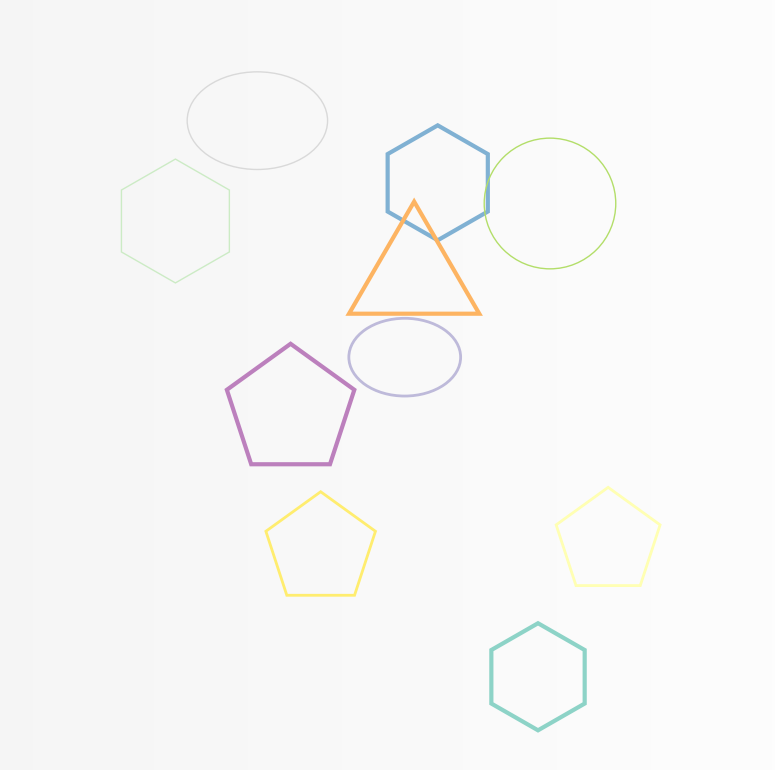[{"shape": "hexagon", "thickness": 1.5, "radius": 0.35, "center": [0.694, 0.121]}, {"shape": "pentagon", "thickness": 1, "radius": 0.35, "center": [0.785, 0.297]}, {"shape": "oval", "thickness": 1, "radius": 0.36, "center": [0.522, 0.536]}, {"shape": "hexagon", "thickness": 1.5, "radius": 0.37, "center": [0.565, 0.763]}, {"shape": "triangle", "thickness": 1.5, "radius": 0.49, "center": [0.534, 0.641]}, {"shape": "circle", "thickness": 0.5, "radius": 0.42, "center": [0.71, 0.736]}, {"shape": "oval", "thickness": 0.5, "radius": 0.45, "center": [0.332, 0.843]}, {"shape": "pentagon", "thickness": 1.5, "radius": 0.43, "center": [0.375, 0.467]}, {"shape": "hexagon", "thickness": 0.5, "radius": 0.4, "center": [0.226, 0.713]}, {"shape": "pentagon", "thickness": 1, "radius": 0.37, "center": [0.414, 0.287]}]